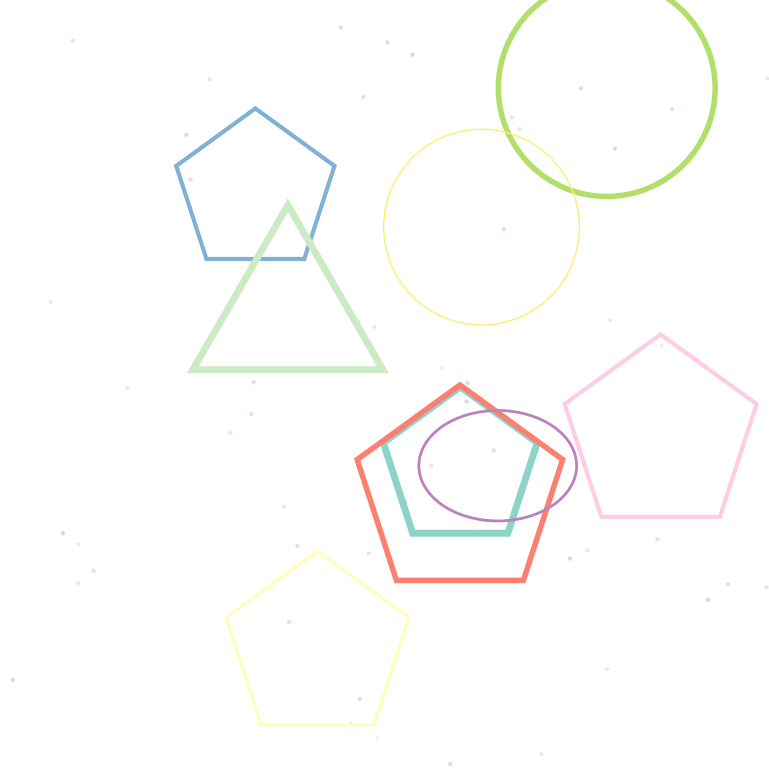[{"shape": "pentagon", "thickness": 2.5, "radius": 0.53, "center": [0.598, 0.393]}, {"shape": "pentagon", "thickness": 1, "radius": 0.62, "center": [0.412, 0.16]}, {"shape": "pentagon", "thickness": 2, "radius": 0.7, "center": [0.597, 0.36]}, {"shape": "pentagon", "thickness": 1.5, "radius": 0.54, "center": [0.332, 0.751]}, {"shape": "circle", "thickness": 2, "radius": 0.7, "center": [0.788, 0.886]}, {"shape": "pentagon", "thickness": 1.5, "radius": 0.65, "center": [0.858, 0.435]}, {"shape": "oval", "thickness": 1, "radius": 0.51, "center": [0.646, 0.395]}, {"shape": "triangle", "thickness": 2.5, "radius": 0.71, "center": [0.374, 0.591]}, {"shape": "circle", "thickness": 0.5, "radius": 0.64, "center": [0.625, 0.705]}]